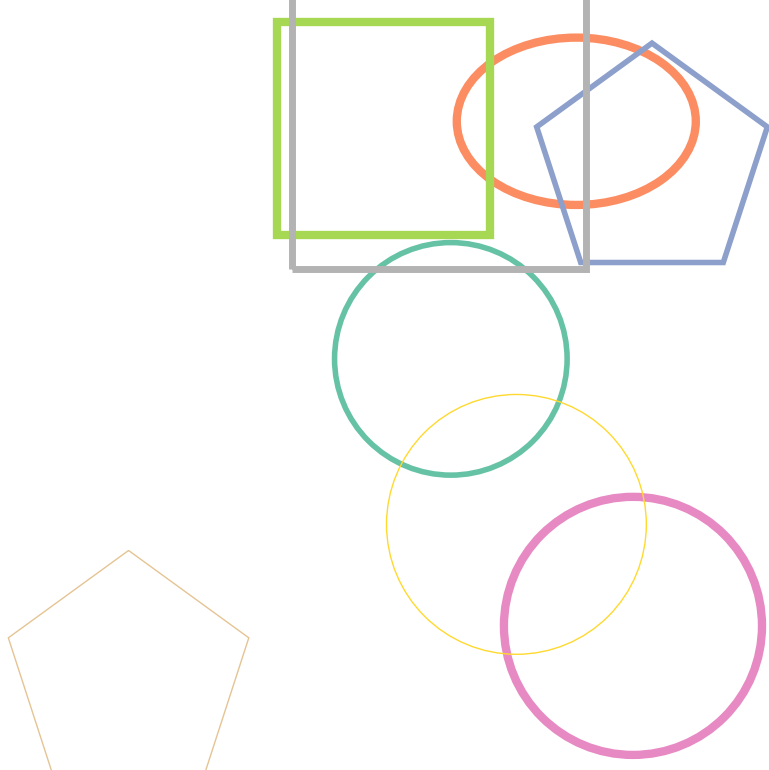[{"shape": "circle", "thickness": 2, "radius": 0.76, "center": [0.586, 0.534]}, {"shape": "oval", "thickness": 3, "radius": 0.78, "center": [0.748, 0.842]}, {"shape": "pentagon", "thickness": 2, "radius": 0.79, "center": [0.847, 0.786]}, {"shape": "circle", "thickness": 3, "radius": 0.84, "center": [0.822, 0.187]}, {"shape": "square", "thickness": 3, "radius": 0.69, "center": [0.498, 0.834]}, {"shape": "circle", "thickness": 0.5, "radius": 0.84, "center": [0.671, 0.319]}, {"shape": "pentagon", "thickness": 0.5, "radius": 0.82, "center": [0.167, 0.121]}, {"shape": "square", "thickness": 2.5, "radius": 0.95, "center": [0.57, 0.842]}]